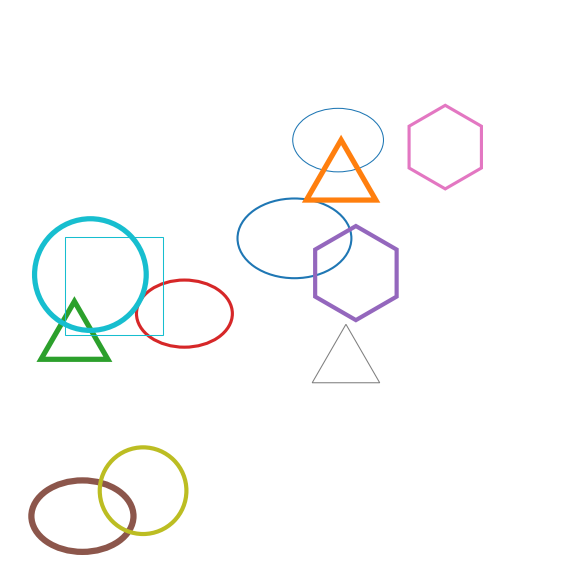[{"shape": "oval", "thickness": 0.5, "radius": 0.39, "center": [0.585, 0.757]}, {"shape": "oval", "thickness": 1, "radius": 0.49, "center": [0.51, 0.586]}, {"shape": "triangle", "thickness": 2.5, "radius": 0.35, "center": [0.591, 0.687]}, {"shape": "triangle", "thickness": 2.5, "radius": 0.33, "center": [0.129, 0.41]}, {"shape": "oval", "thickness": 1.5, "radius": 0.42, "center": [0.319, 0.456]}, {"shape": "hexagon", "thickness": 2, "radius": 0.41, "center": [0.616, 0.526]}, {"shape": "oval", "thickness": 3, "radius": 0.44, "center": [0.143, 0.105]}, {"shape": "hexagon", "thickness": 1.5, "radius": 0.36, "center": [0.771, 0.744]}, {"shape": "triangle", "thickness": 0.5, "radius": 0.34, "center": [0.599, 0.37]}, {"shape": "circle", "thickness": 2, "radius": 0.38, "center": [0.248, 0.149]}, {"shape": "circle", "thickness": 2.5, "radius": 0.48, "center": [0.157, 0.524]}, {"shape": "square", "thickness": 0.5, "radius": 0.42, "center": [0.197, 0.504]}]